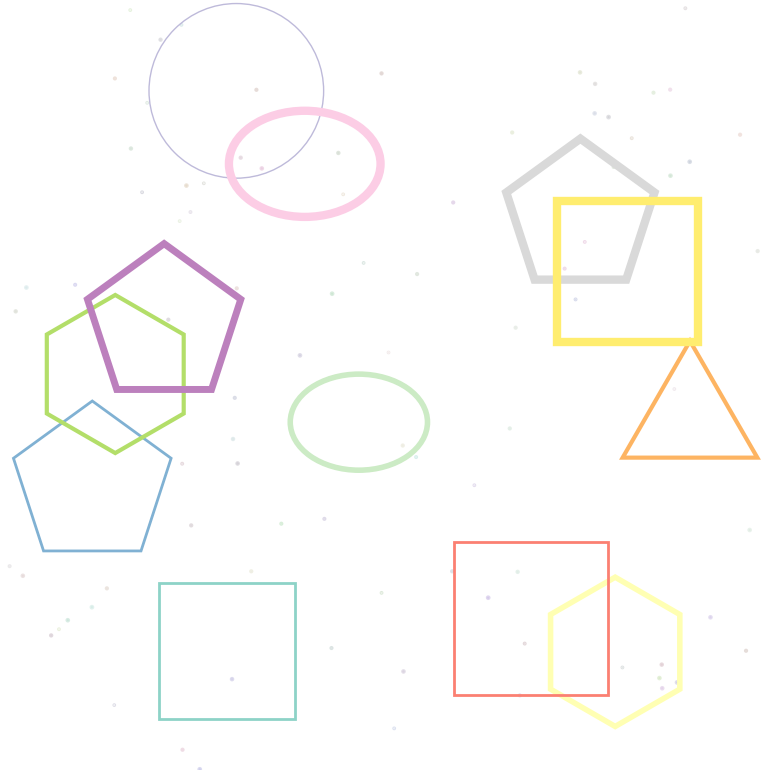[{"shape": "square", "thickness": 1, "radius": 0.44, "center": [0.295, 0.154]}, {"shape": "hexagon", "thickness": 2, "radius": 0.48, "center": [0.799, 0.153]}, {"shape": "circle", "thickness": 0.5, "radius": 0.57, "center": [0.307, 0.882]}, {"shape": "square", "thickness": 1, "radius": 0.5, "center": [0.69, 0.197]}, {"shape": "pentagon", "thickness": 1, "radius": 0.54, "center": [0.12, 0.372]}, {"shape": "triangle", "thickness": 1.5, "radius": 0.5, "center": [0.896, 0.456]}, {"shape": "hexagon", "thickness": 1.5, "radius": 0.51, "center": [0.15, 0.514]}, {"shape": "oval", "thickness": 3, "radius": 0.49, "center": [0.396, 0.787]}, {"shape": "pentagon", "thickness": 3, "radius": 0.51, "center": [0.754, 0.719]}, {"shape": "pentagon", "thickness": 2.5, "radius": 0.52, "center": [0.213, 0.579]}, {"shape": "oval", "thickness": 2, "radius": 0.45, "center": [0.466, 0.452]}, {"shape": "square", "thickness": 3, "radius": 0.46, "center": [0.815, 0.648]}]